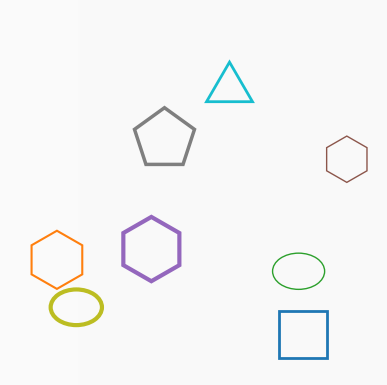[{"shape": "square", "thickness": 2, "radius": 0.31, "center": [0.782, 0.131]}, {"shape": "hexagon", "thickness": 1.5, "radius": 0.38, "center": [0.147, 0.325]}, {"shape": "oval", "thickness": 1, "radius": 0.34, "center": [0.771, 0.295]}, {"shape": "hexagon", "thickness": 3, "radius": 0.42, "center": [0.391, 0.353]}, {"shape": "hexagon", "thickness": 1, "radius": 0.3, "center": [0.895, 0.586]}, {"shape": "pentagon", "thickness": 2.5, "radius": 0.41, "center": [0.424, 0.639]}, {"shape": "oval", "thickness": 3, "radius": 0.33, "center": [0.197, 0.202]}, {"shape": "triangle", "thickness": 2, "radius": 0.34, "center": [0.592, 0.77]}]